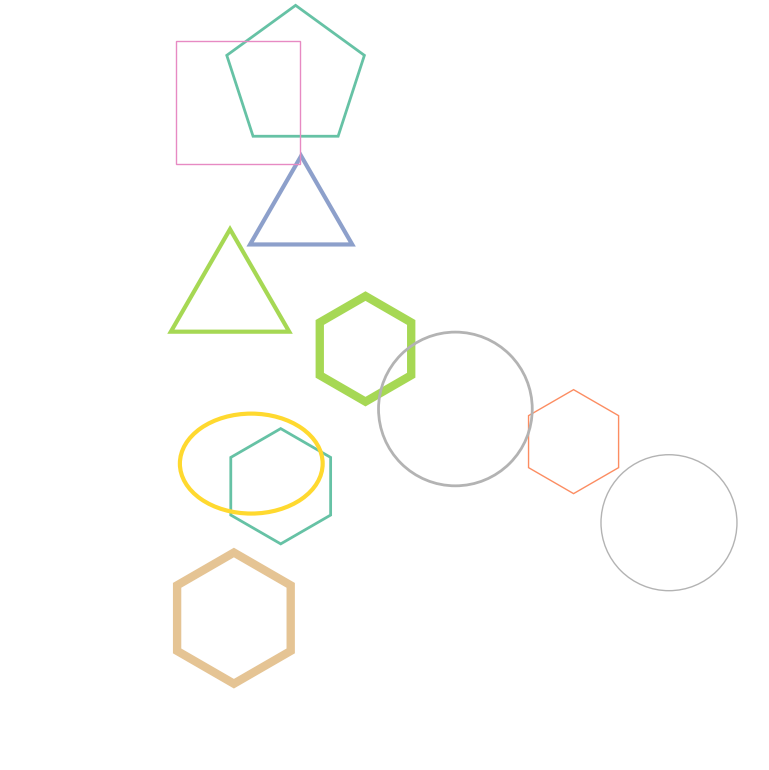[{"shape": "pentagon", "thickness": 1, "radius": 0.47, "center": [0.384, 0.899]}, {"shape": "hexagon", "thickness": 1, "radius": 0.37, "center": [0.365, 0.369]}, {"shape": "hexagon", "thickness": 0.5, "radius": 0.34, "center": [0.745, 0.426]}, {"shape": "triangle", "thickness": 1.5, "radius": 0.38, "center": [0.391, 0.721]}, {"shape": "square", "thickness": 0.5, "radius": 0.4, "center": [0.309, 0.867]}, {"shape": "triangle", "thickness": 1.5, "radius": 0.44, "center": [0.299, 0.614]}, {"shape": "hexagon", "thickness": 3, "radius": 0.34, "center": [0.475, 0.547]}, {"shape": "oval", "thickness": 1.5, "radius": 0.46, "center": [0.326, 0.398]}, {"shape": "hexagon", "thickness": 3, "radius": 0.43, "center": [0.304, 0.197]}, {"shape": "circle", "thickness": 1, "radius": 0.5, "center": [0.591, 0.469]}, {"shape": "circle", "thickness": 0.5, "radius": 0.44, "center": [0.869, 0.321]}]